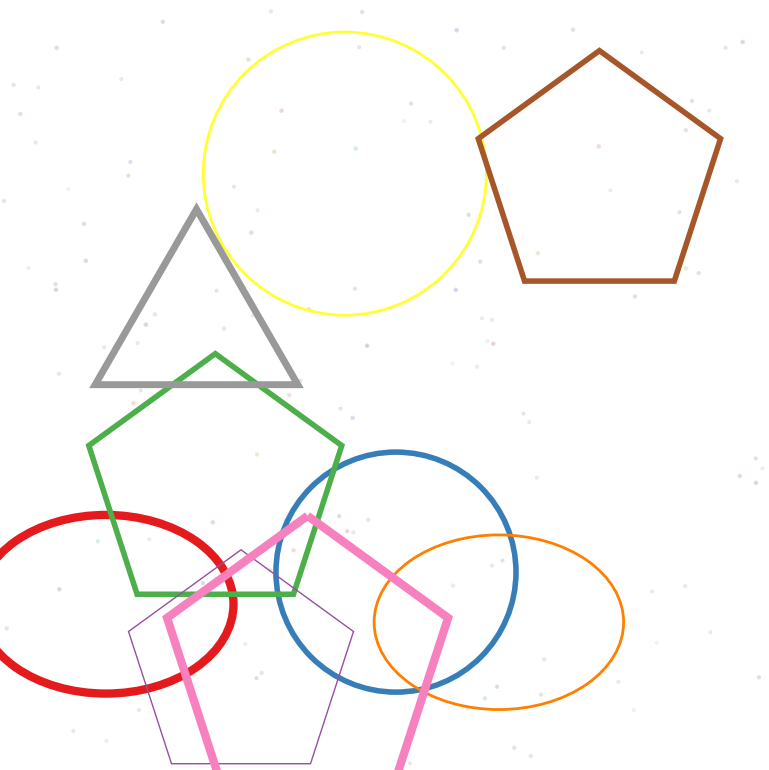[{"shape": "oval", "thickness": 3, "radius": 0.83, "center": [0.138, 0.215]}, {"shape": "circle", "thickness": 2, "radius": 0.78, "center": [0.514, 0.257]}, {"shape": "pentagon", "thickness": 2, "radius": 0.86, "center": [0.28, 0.368]}, {"shape": "pentagon", "thickness": 0.5, "radius": 0.77, "center": [0.313, 0.132]}, {"shape": "oval", "thickness": 1, "radius": 0.81, "center": [0.648, 0.192]}, {"shape": "circle", "thickness": 1, "radius": 0.92, "center": [0.448, 0.775]}, {"shape": "pentagon", "thickness": 2, "radius": 0.83, "center": [0.778, 0.769]}, {"shape": "pentagon", "thickness": 3, "radius": 0.96, "center": [0.399, 0.138]}, {"shape": "triangle", "thickness": 2.5, "radius": 0.76, "center": [0.255, 0.576]}]